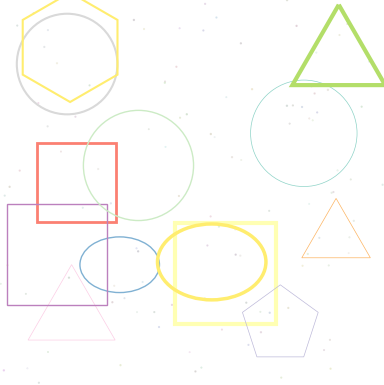[{"shape": "circle", "thickness": 0.5, "radius": 0.69, "center": [0.789, 0.654]}, {"shape": "square", "thickness": 3, "radius": 0.66, "center": [0.585, 0.289]}, {"shape": "pentagon", "thickness": 0.5, "radius": 0.52, "center": [0.728, 0.157]}, {"shape": "square", "thickness": 2, "radius": 0.51, "center": [0.199, 0.526]}, {"shape": "oval", "thickness": 1, "radius": 0.52, "center": [0.311, 0.312]}, {"shape": "triangle", "thickness": 0.5, "radius": 0.51, "center": [0.873, 0.382]}, {"shape": "triangle", "thickness": 3, "radius": 0.7, "center": [0.88, 0.849]}, {"shape": "triangle", "thickness": 0.5, "radius": 0.65, "center": [0.186, 0.182]}, {"shape": "circle", "thickness": 1.5, "radius": 0.65, "center": [0.174, 0.834]}, {"shape": "square", "thickness": 1, "radius": 0.65, "center": [0.148, 0.338]}, {"shape": "circle", "thickness": 1, "radius": 0.72, "center": [0.36, 0.57]}, {"shape": "oval", "thickness": 2.5, "radius": 0.7, "center": [0.55, 0.32]}, {"shape": "hexagon", "thickness": 1.5, "radius": 0.71, "center": [0.182, 0.877]}]